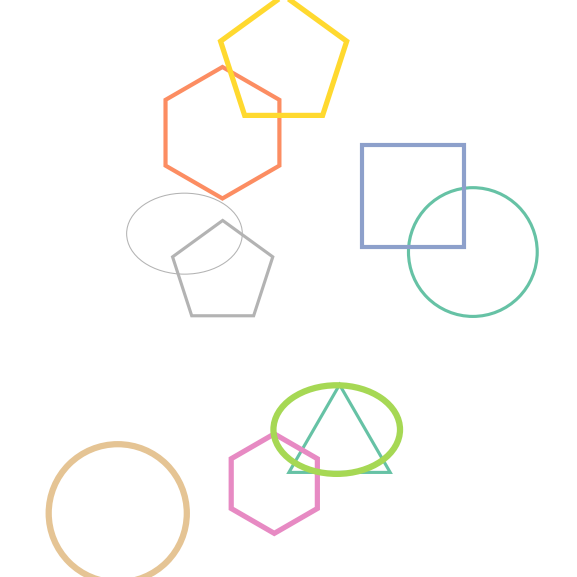[{"shape": "circle", "thickness": 1.5, "radius": 0.56, "center": [0.819, 0.563]}, {"shape": "triangle", "thickness": 1.5, "radius": 0.51, "center": [0.588, 0.232]}, {"shape": "hexagon", "thickness": 2, "radius": 0.57, "center": [0.385, 0.769]}, {"shape": "square", "thickness": 2, "radius": 0.44, "center": [0.716, 0.66]}, {"shape": "hexagon", "thickness": 2.5, "radius": 0.43, "center": [0.475, 0.162]}, {"shape": "oval", "thickness": 3, "radius": 0.55, "center": [0.583, 0.255]}, {"shape": "pentagon", "thickness": 2.5, "radius": 0.57, "center": [0.491, 0.892]}, {"shape": "circle", "thickness": 3, "radius": 0.6, "center": [0.204, 0.11]}, {"shape": "pentagon", "thickness": 1.5, "radius": 0.46, "center": [0.386, 0.526]}, {"shape": "oval", "thickness": 0.5, "radius": 0.5, "center": [0.319, 0.595]}]